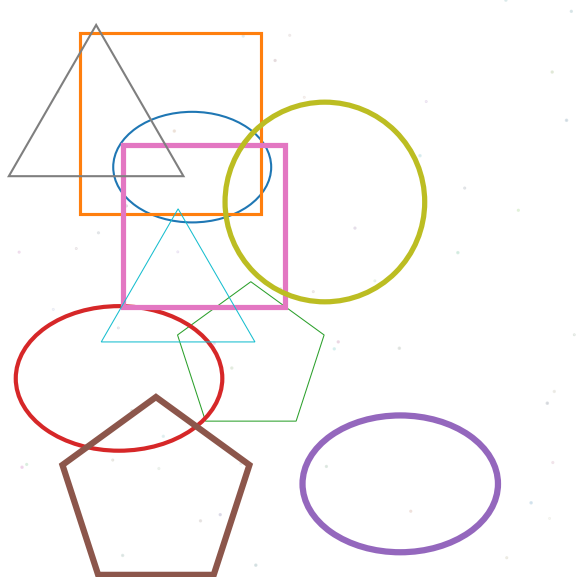[{"shape": "oval", "thickness": 1, "radius": 0.68, "center": [0.333, 0.71]}, {"shape": "square", "thickness": 1.5, "radius": 0.78, "center": [0.295, 0.785]}, {"shape": "pentagon", "thickness": 0.5, "radius": 0.67, "center": [0.434, 0.378]}, {"shape": "oval", "thickness": 2, "radius": 0.89, "center": [0.206, 0.344]}, {"shape": "oval", "thickness": 3, "radius": 0.85, "center": [0.693, 0.161]}, {"shape": "pentagon", "thickness": 3, "radius": 0.85, "center": [0.27, 0.141]}, {"shape": "square", "thickness": 2.5, "radius": 0.7, "center": [0.353, 0.607]}, {"shape": "triangle", "thickness": 1, "radius": 0.87, "center": [0.166, 0.781]}, {"shape": "circle", "thickness": 2.5, "radius": 0.86, "center": [0.563, 0.649]}, {"shape": "triangle", "thickness": 0.5, "radius": 0.77, "center": [0.308, 0.484]}]